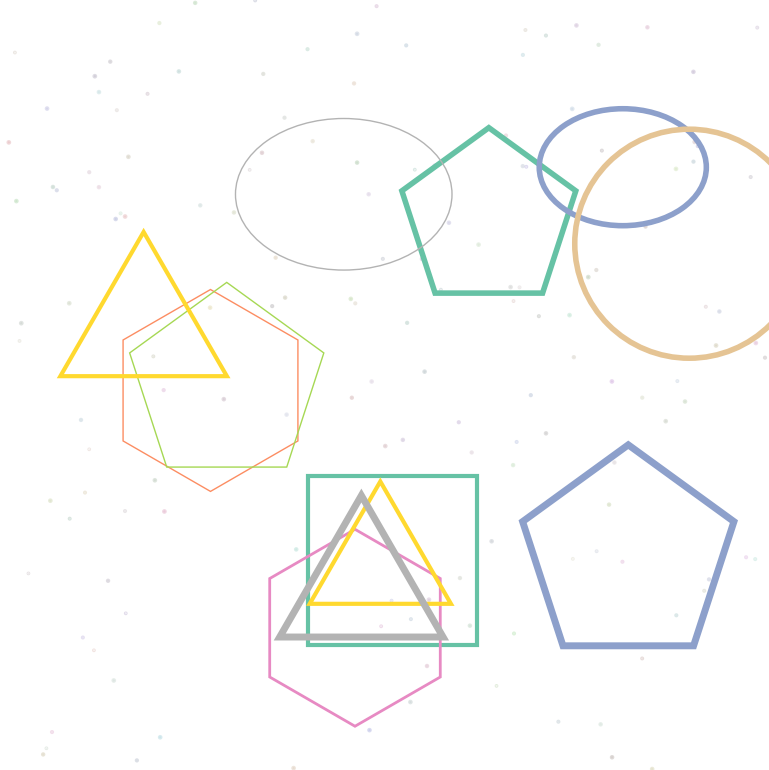[{"shape": "pentagon", "thickness": 2, "radius": 0.59, "center": [0.635, 0.715]}, {"shape": "square", "thickness": 1.5, "radius": 0.55, "center": [0.51, 0.272]}, {"shape": "hexagon", "thickness": 0.5, "radius": 0.66, "center": [0.273, 0.493]}, {"shape": "oval", "thickness": 2, "radius": 0.54, "center": [0.809, 0.783]}, {"shape": "pentagon", "thickness": 2.5, "radius": 0.72, "center": [0.816, 0.278]}, {"shape": "hexagon", "thickness": 1, "radius": 0.64, "center": [0.461, 0.185]}, {"shape": "pentagon", "thickness": 0.5, "radius": 0.66, "center": [0.294, 0.501]}, {"shape": "triangle", "thickness": 1.5, "radius": 0.53, "center": [0.494, 0.269]}, {"shape": "triangle", "thickness": 1.5, "radius": 0.62, "center": [0.187, 0.574]}, {"shape": "circle", "thickness": 2, "radius": 0.74, "center": [0.895, 0.683]}, {"shape": "triangle", "thickness": 2.5, "radius": 0.61, "center": [0.469, 0.234]}, {"shape": "oval", "thickness": 0.5, "radius": 0.7, "center": [0.446, 0.748]}]